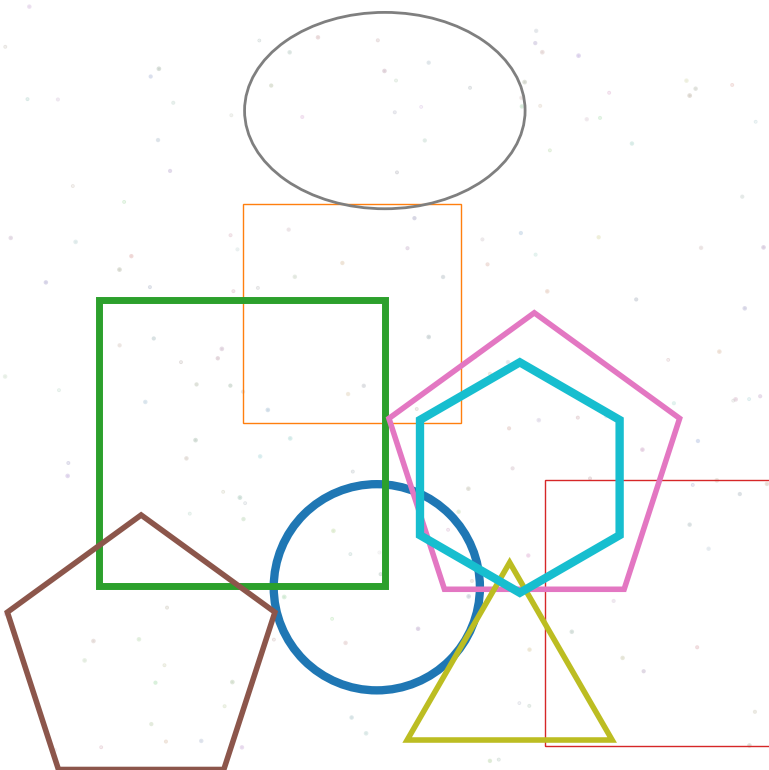[{"shape": "circle", "thickness": 3, "radius": 0.67, "center": [0.489, 0.237]}, {"shape": "square", "thickness": 0.5, "radius": 0.71, "center": [0.457, 0.593]}, {"shape": "square", "thickness": 2.5, "radius": 0.93, "center": [0.315, 0.425]}, {"shape": "square", "thickness": 0.5, "radius": 0.86, "center": [0.88, 0.204]}, {"shape": "pentagon", "thickness": 2, "radius": 0.91, "center": [0.183, 0.148]}, {"shape": "pentagon", "thickness": 2, "radius": 0.99, "center": [0.694, 0.395]}, {"shape": "oval", "thickness": 1, "radius": 0.91, "center": [0.5, 0.856]}, {"shape": "triangle", "thickness": 2, "radius": 0.77, "center": [0.662, 0.116]}, {"shape": "hexagon", "thickness": 3, "radius": 0.75, "center": [0.675, 0.38]}]